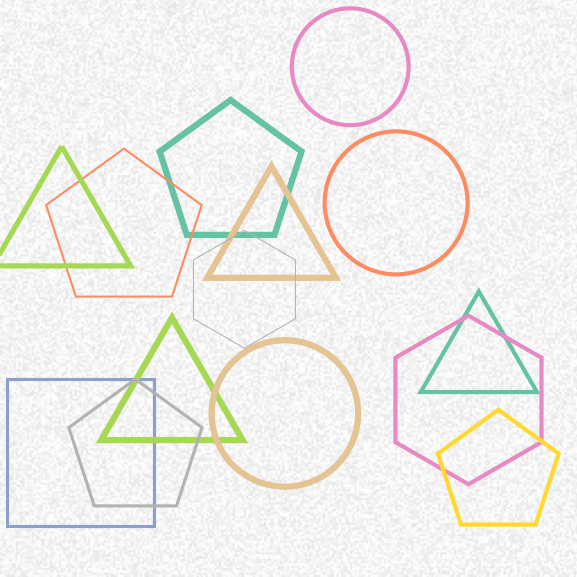[{"shape": "triangle", "thickness": 2, "radius": 0.58, "center": [0.829, 0.378]}, {"shape": "pentagon", "thickness": 3, "radius": 0.65, "center": [0.399, 0.697]}, {"shape": "pentagon", "thickness": 1, "radius": 0.71, "center": [0.215, 0.6]}, {"shape": "circle", "thickness": 2, "radius": 0.62, "center": [0.686, 0.648]}, {"shape": "square", "thickness": 1.5, "radius": 0.64, "center": [0.14, 0.216]}, {"shape": "circle", "thickness": 2, "radius": 0.51, "center": [0.606, 0.884]}, {"shape": "hexagon", "thickness": 2, "radius": 0.73, "center": [0.811, 0.307]}, {"shape": "triangle", "thickness": 3, "radius": 0.71, "center": [0.298, 0.308]}, {"shape": "triangle", "thickness": 2.5, "radius": 0.69, "center": [0.107, 0.608]}, {"shape": "pentagon", "thickness": 2, "radius": 0.55, "center": [0.863, 0.18]}, {"shape": "circle", "thickness": 3, "radius": 0.63, "center": [0.493, 0.283]}, {"shape": "triangle", "thickness": 3, "radius": 0.64, "center": [0.47, 0.582]}, {"shape": "pentagon", "thickness": 1.5, "radius": 0.61, "center": [0.235, 0.221]}, {"shape": "hexagon", "thickness": 0.5, "radius": 0.51, "center": [0.423, 0.498]}]